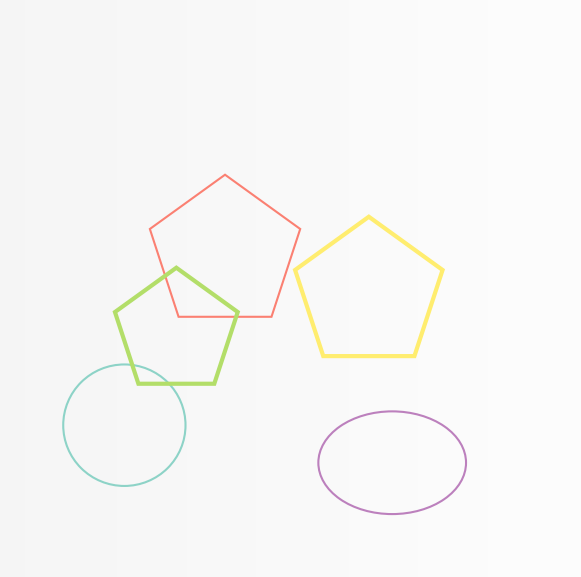[{"shape": "circle", "thickness": 1, "radius": 0.53, "center": [0.214, 0.263]}, {"shape": "pentagon", "thickness": 1, "radius": 0.68, "center": [0.387, 0.561]}, {"shape": "pentagon", "thickness": 2, "radius": 0.56, "center": [0.303, 0.424]}, {"shape": "oval", "thickness": 1, "radius": 0.64, "center": [0.675, 0.198]}, {"shape": "pentagon", "thickness": 2, "radius": 0.67, "center": [0.635, 0.49]}]